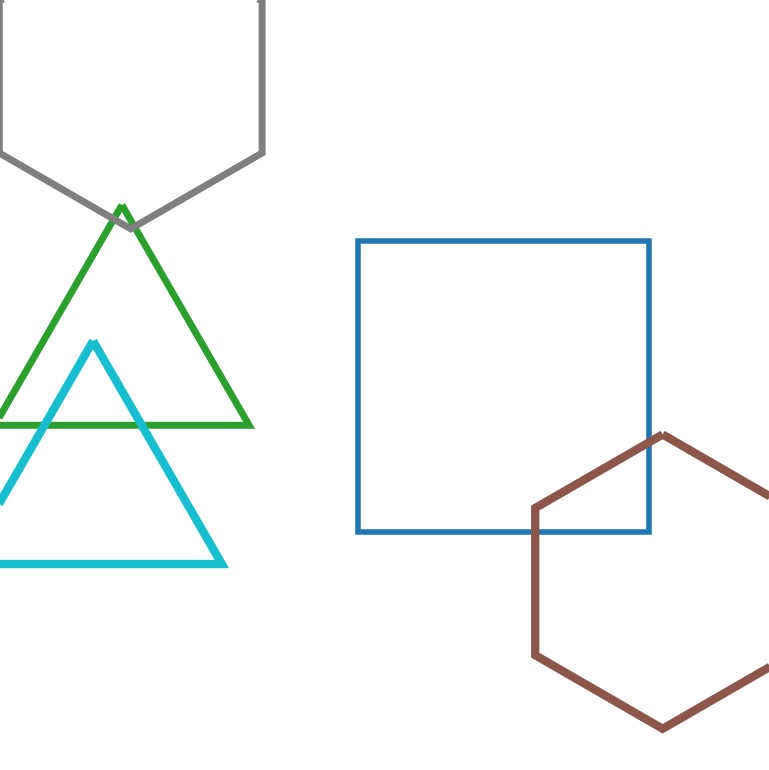[{"shape": "square", "thickness": 2, "radius": 0.94, "center": [0.654, 0.498]}, {"shape": "triangle", "thickness": 2.5, "radius": 0.95, "center": [0.158, 0.543]}, {"shape": "hexagon", "thickness": 3, "radius": 0.96, "center": [0.861, 0.245]}, {"shape": "hexagon", "thickness": 2.5, "radius": 0.99, "center": [0.17, 0.9]}, {"shape": "triangle", "thickness": 3, "radius": 0.97, "center": [0.121, 0.364]}]